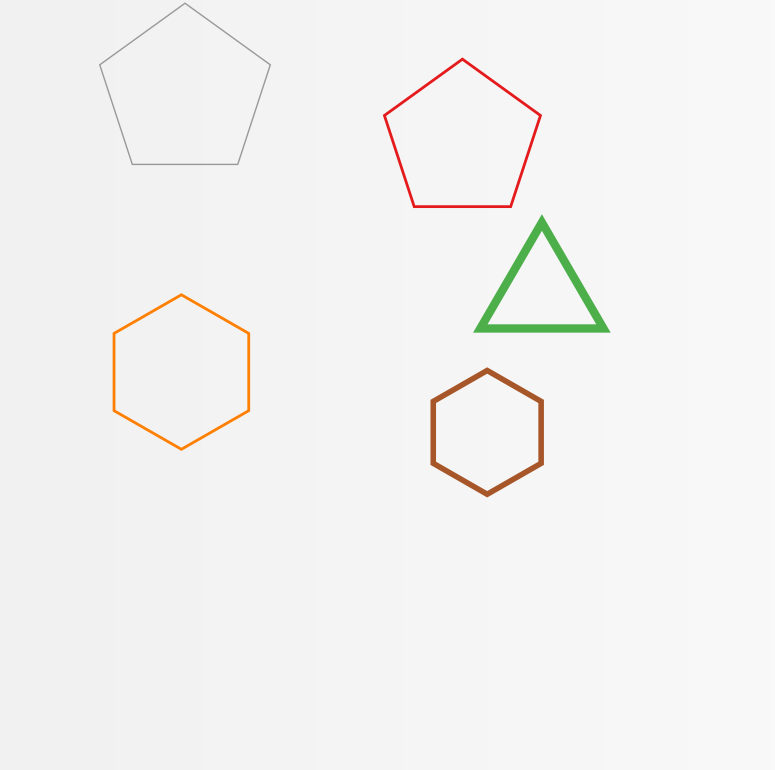[{"shape": "pentagon", "thickness": 1, "radius": 0.53, "center": [0.597, 0.817]}, {"shape": "triangle", "thickness": 3, "radius": 0.46, "center": [0.699, 0.619]}, {"shape": "hexagon", "thickness": 1, "radius": 0.5, "center": [0.234, 0.517]}, {"shape": "hexagon", "thickness": 2, "radius": 0.4, "center": [0.629, 0.438]}, {"shape": "pentagon", "thickness": 0.5, "radius": 0.58, "center": [0.239, 0.88]}]